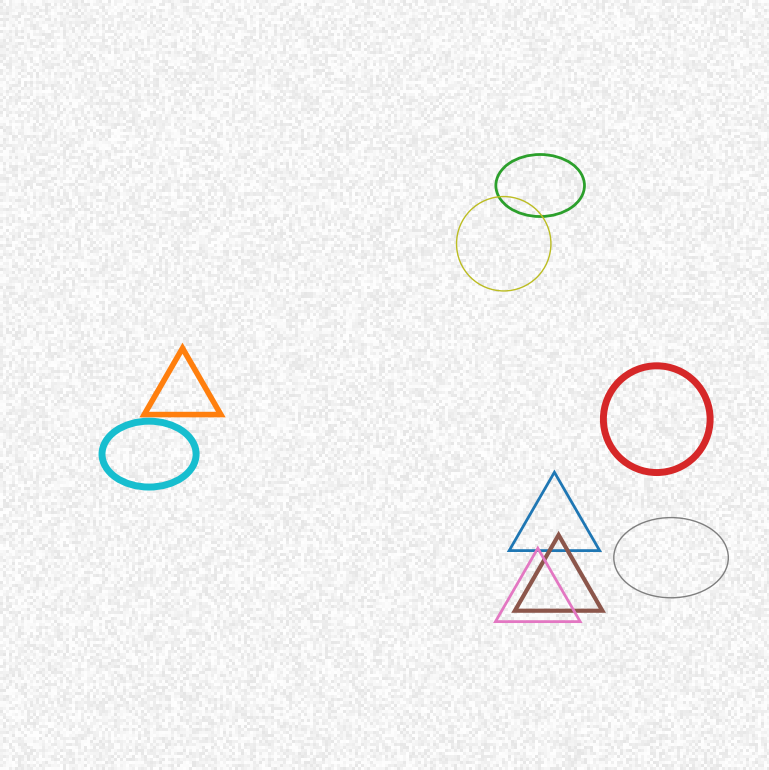[{"shape": "triangle", "thickness": 1, "radius": 0.34, "center": [0.72, 0.319]}, {"shape": "triangle", "thickness": 2, "radius": 0.29, "center": [0.237, 0.49]}, {"shape": "oval", "thickness": 1, "radius": 0.29, "center": [0.702, 0.759]}, {"shape": "circle", "thickness": 2.5, "radius": 0.35, "center": [0.853, 0.456]}, {"shape": "triangle", "thickness": 1.5, "radius": 0.33, "center": [0.725, 0.24]}, {"shape": "triangle", "thickness": 1, "radius": 0.32, "center": [0.698, 0.224]}, {"shape": "oval", "thickness": 0.5, "radius": 0.37, "center": [0.872, 0.276]}, {"shape": "circle", "thickness": 0.5, "radius": 0.31, "center": [0.654, 0.683]}, {"shape": "oval", "thickness": 2.5, "radius": 0.31, "center": [0.194, 0.41]}]